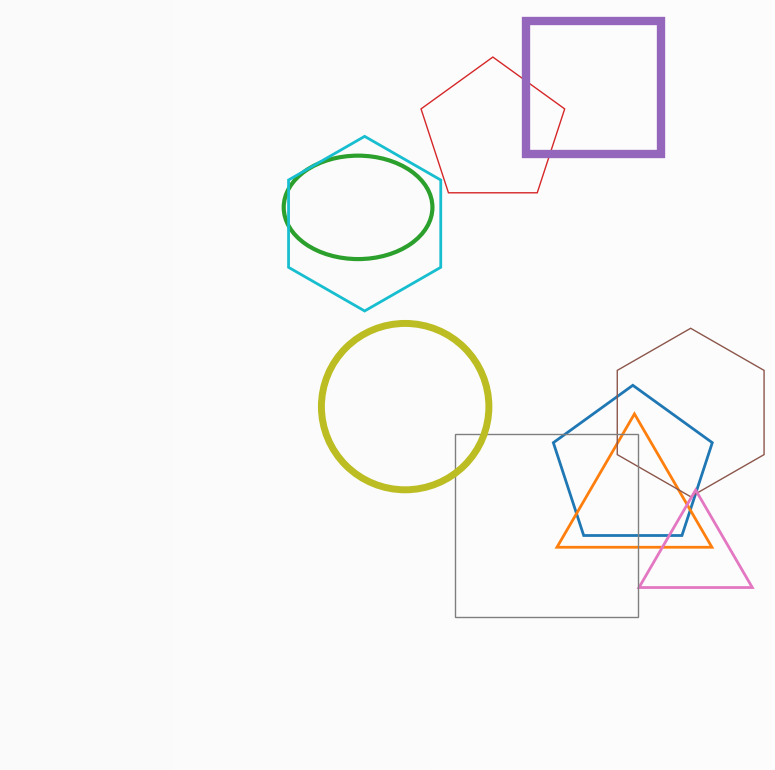[{"shape": "pentagon", "thickness": 1, "radius": 0.54, "center": [0.817, 0.392]}, {"shape": "triangle", "thickness": 1, "radius": 0.58, "center": [0.819, 0.347]}, {"shape": "oval", "thickness": 1.5, "radius": 0.48, "center": [0.462, 0.731]}, {"shape": "pentagon", "thickness": 0.5, "radius": 0.49, "center": [0.636, 0.828]}, {"shape": "square", "thickness": 3, "radius": 0.43, "center": [0.766, 0.886]}, {"shape": "hexagon", "thickness": 0.5, "radius": 0.55, "center": [0.891, 0.464]}, {"shape": "triangle", "thickness": 1, "radius": 0.42, "center": [0.898, 0.279]}, {"shape": "square", "thickness": 0.5, "radius": 0.59, "center": [0.705, 0.317]}, {"shape": "circle", "thickness": 2.5, "radius": 0.54, "center": [0.523, 0.472]}, {"shape": "hexagon", "thickness": 1, "radius": 0.57, "center": [0.471, 0.71]}]